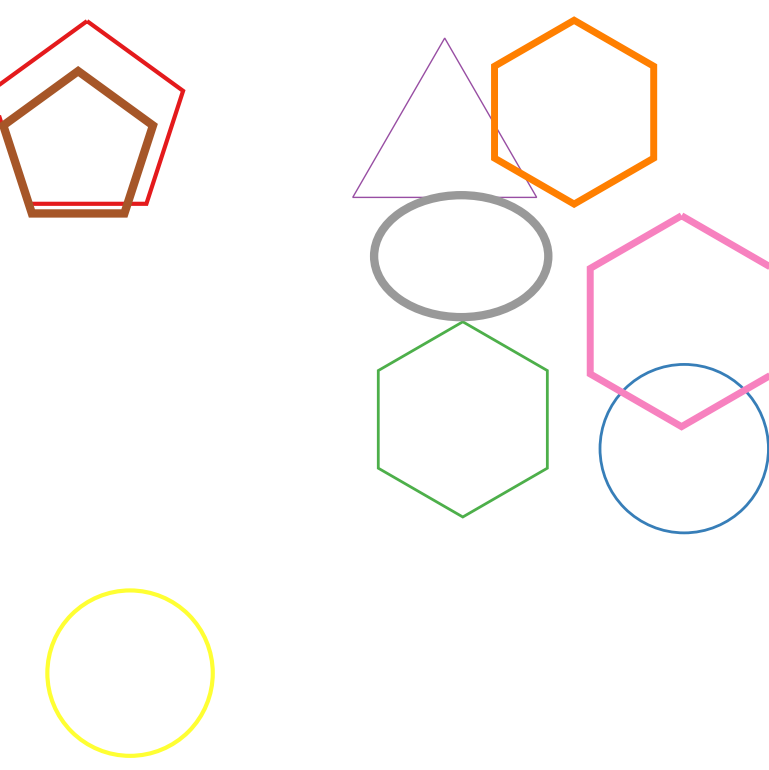[{"shape": "pentagon", "thickness": 1.5, "radius": 0.66, "center": [0.113, 0.841]}, {"shape": "circle", "thickness": 1, "radius": 0.55, "center": [0.889, 0.417]}, {"shape": "hexagon", "thickness": 1, "radius": 0.63, "center": [0.601, 0.455]}, {"shape": "triangle", "thickness": 0.5, "radius": 0.69, "center": [0.578, 0.813]}, {"shape": "hexagon", "thickness": 2.5, "radius": 0.6, "center": [0.746, 0.854]}, {"shape": "circle", "thickness": 1.5, "radius": 0.54, "center": [0.169, 0.126]}, {"shape": "pentagon", "thickness": 3, "radius": 0.51, "center": [0.101, 0.805]}, {"shape": "hexagon", "thickness": 2.5, "radius": 0.68, "center": [0.885, 0.583]}, {"shape": "oval", "thickness": 3, "radius": 0.57, "center": [0.599, 0.667]}]